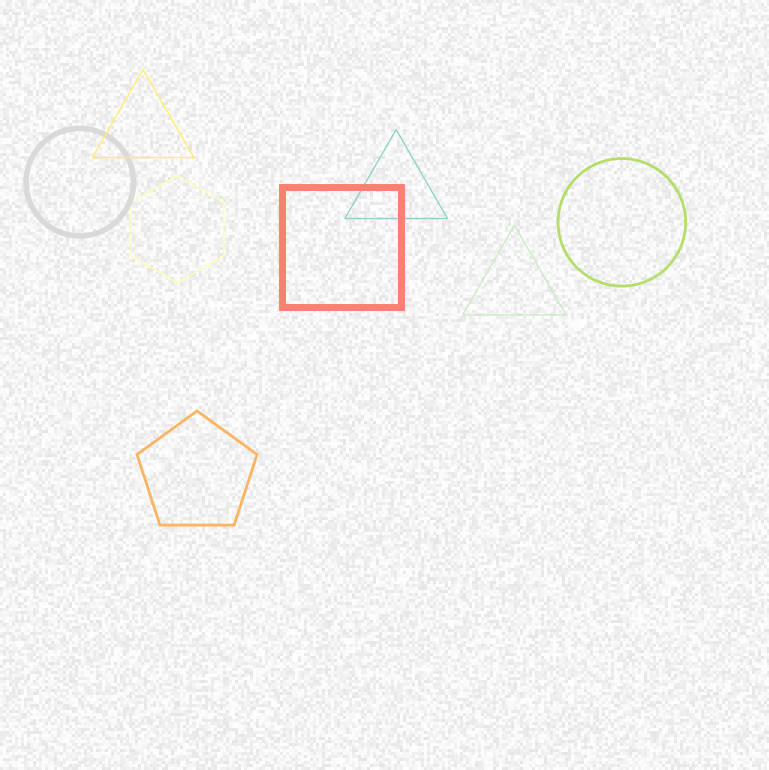[{"shape": "triangle", "thickness": 0.5, "radius": 0.38, "center": [0.515, 0.755]}, {"shape": "hexagon", "thickness": 0.5, "radius": 0.35, "center": [0.23, 0.702]}, {"shape": "square", "thickness": 2.5, "radius": 0.39, "center": [0.443, 0.679]}, {"shape": "pentagon", "thickness": 1, "radius": 0.41, "center": [0.256, 0.384]}, {"shape": "circle", "thickness": 1, "radius": 0.41, "center": [0.808, 0.711]}, {"shape": "circle", "thickness": 2, "radius": 0.35, "center": [0.104, 0.763]}, {"shape": "triangle", "thickness": 0.5, "radius": 0.39, "center": [0.668, 0.63]}, {"shape": "triangle", "thickness": 0.5, "radius": 0.38, "center": [0.186, 0.833]}]